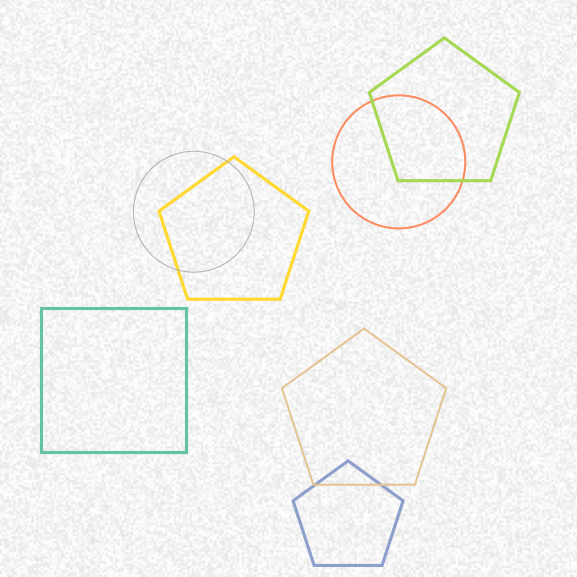[{"shape": "square", "thickness": 1.5, "radius": 0.63, "center": [0.197, 0.341]}, {"shape": "circle", "thickness": 1, "radius": 0.58, "center": [0.69, 0.719]}, {"shape": "pentagon", "thickness": 1.5, "radius": 0.5, "center": [0.603, 0.101]}, {"shape": "pentagon", "thickness": 1.5, "radius": 0.68, "center": [0.769, 0.797]}, {"shape": "pentagon", "thickness": 1.5, "radius": 0.68, "center": [0.405, 0.591]}, {"shape": "pentagon", "thickness": 1, "radius": 0.75, "center": [0.63, 0.281]}, {"shape": "circle", "thickness": 0.5, "radius": 0.52, "center": [0.336, 0.633]}]